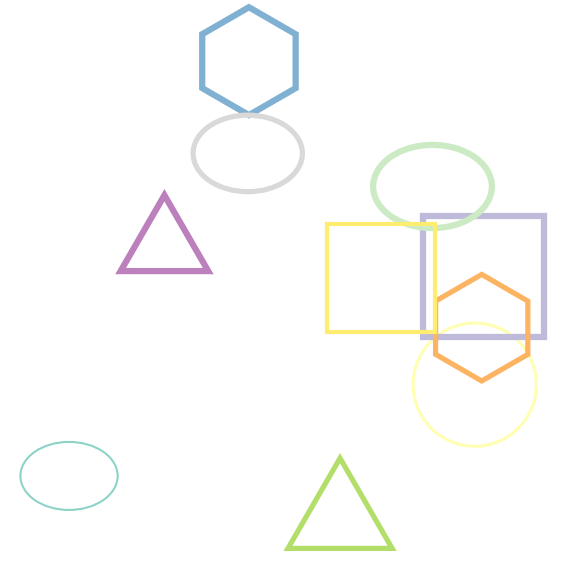[{"shape": "oval", "thickness": 1, "radius": 0.42, "center": [0.12, 0.175]}, {"shape": "circle", "thickness": 1.5, "radius": 0.53, "center": [0.822, 0.333]}, {"shape": "square", "thickness": 3, "radius": 0.52, "center": [0.837, 0.52]}, {"shape": "hexagon", "thickness": 3, "radius": 0.47, "center": [0.431, 0.893]}, {"shape": "hexagon", "thickness": 2.5, "radius": 0.46, "center": [0.834, 0.432]}, {"shape": "triangle", "thickness": 2.5, "radius": 0.52, "center": [0.589, 0.102]}, {"shape": "oval", "thickness": 2.5, "radius": 0.47, "center": [0.429, 0.733]}, {"shape": "triangle", "thickness": 3, "radius": 0.44, "center": [0.285, 0.574]}, {"shape": "oval", "thickness": 3, "radius": 0.51, "center": [0.749, 0.676]}, {"shape": "square", "thickness": 2, "radius": 0.47, "center": [0.66, 0.518]}]